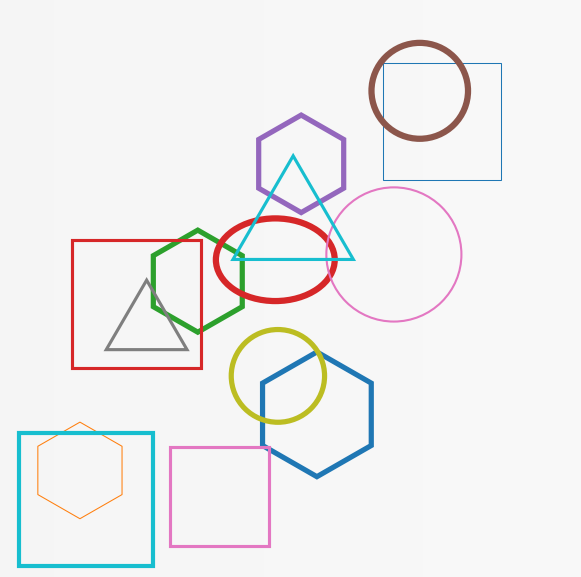[{"shape": "hexagon", "thickness": 2.5, "radius": 0.54, "center": [0.545, 0.282]}, {"shape": "square", "thickness": 0.5, "radius": 0.51, "center": [0.761, 0.789]}, {"shape": "hexagon", "thickness": 0.5, "radius": 0.42, "center": [0.138, 0.185]}, {"shape": "hexagon", "thickness": 2.5, "radius": 0.44, "center": [0.34, 0.512]}, {"shape": "square", "thickness": 1.5, "radius": 0.55, "center": [0.235, 0.472]}, {"shape": "oval", "thickness": 3, "radius": 0.51, "center": [0.474, 0.549]}, {"shape": "hexagon", "thickness": 2.5, "radius": 0.42, "center": [0.518, 0.715]}, {"shape": "circle", "thickness": 3, "radius": 0.42, "center": [0.722, 0.842]}, {"shape": "square", "thickness": 1.5, "radius": 0.43, "center": [0.377, 0.139]}, {"shape": "circle", "thickness": 1, "radius": 0.58, "center": [0.678, 0.559]}, {"shape": "triangle", "thickness": 1.5, "radius": 0.4, "center": [0.252, 0.434]}, {"shape": "circle", "thickness": 2.5, "radius": 0.4, "center": [0.478, 0.348]}, {"shape": "triangle", "thickness": 1.5, "radius": 0.6, "center": [0.504, 0.61]}, {"shape": "square", "thickness": 2, "radius": 0.58, "center": [0.147, 0.135]}]